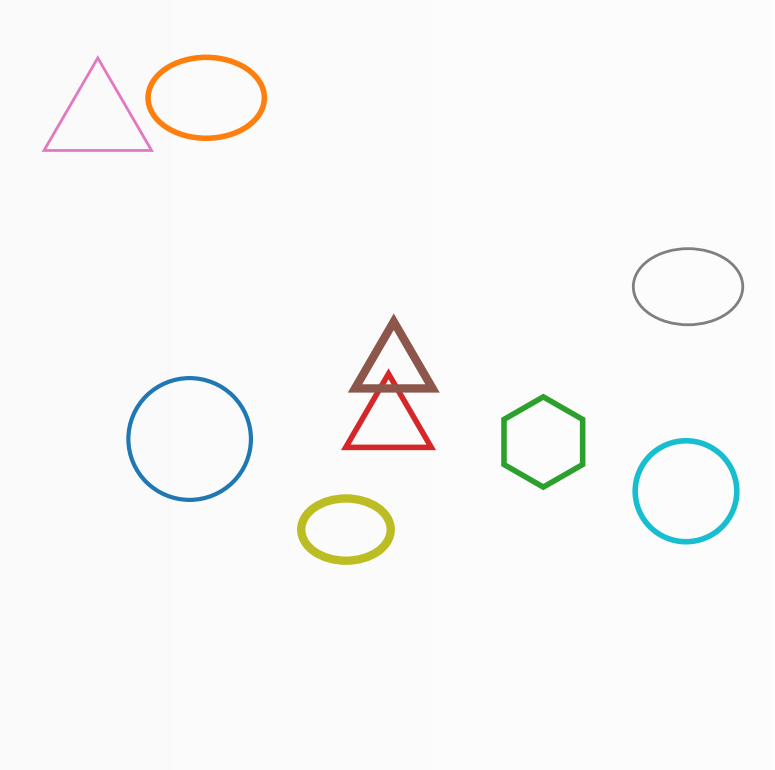[{"shape": "circle", "thickness": 1.5, "radius": 0.4, "center": [0.245, 0.43]}, {"shape": "oval", "thickness": 2, "radius": 0.38, "center": [0.266, 0.873]}, {"shape": "hexagon", "thickness": 2, "radius": 0.29, "center": [0.701, 0.426]}, {"shape": "triangle", "thickness": 2, "radius": 0.32, "center": [0.501, 0.451]}, {"shape": "triangle", "thickness": 3, "radius": 0.29, "center": [0.508, 0.524]}, {"shape": "triangle", "thickness": 1, "radius": 0.4, "center": [0.126, 0.845]}, {"shape": "oval", "thickness": 1, "radius": 0.35, "center": [0.888, 0.628]}, {"shape": "oval", "thickness": 3, "radius": 0.29, "center": [0.446, 0.312]}, {"shape": "circle", "thickness": 2, "radius": 0.33, "center": [0.885, 0.362]}]